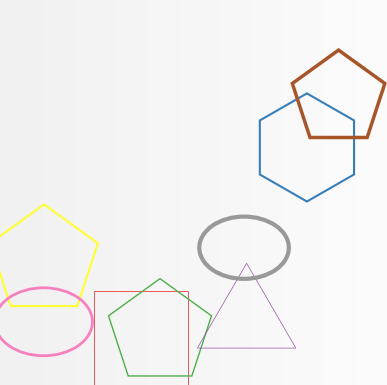[{"shape": "square", "thickness": 0.5, "radius": 0.61, "center": [0.364, 0.121]}, {"shape": "hexagon", "thickness": 1.5, "radius": 0.7, "center": [0.792, 0.617]}, {"shape": "pentagon", "thickness": 1, "radius": 0.7, "center": [0.413, 0.136]}, {"shape": "triangle", "thickness": 0.5, "radius": 0.73, "center": [0.636, 0.169]}, {"shape": "pentagon", "thickness": 1.5, "radius": 0.73, "center": [0.114, 0.323]}, {"shape": "pentagon", "thickness": 2.5, "radius": 0.63, "center": [0.874, 0.744]}, {"shape": "oval", "thickness": 2, "radius": 0.63, "center": [0.113, 0.164]}, {"shape": "oval", "thickness": 3, "radius": 0.58, "center": [0.63, 0.357]}]